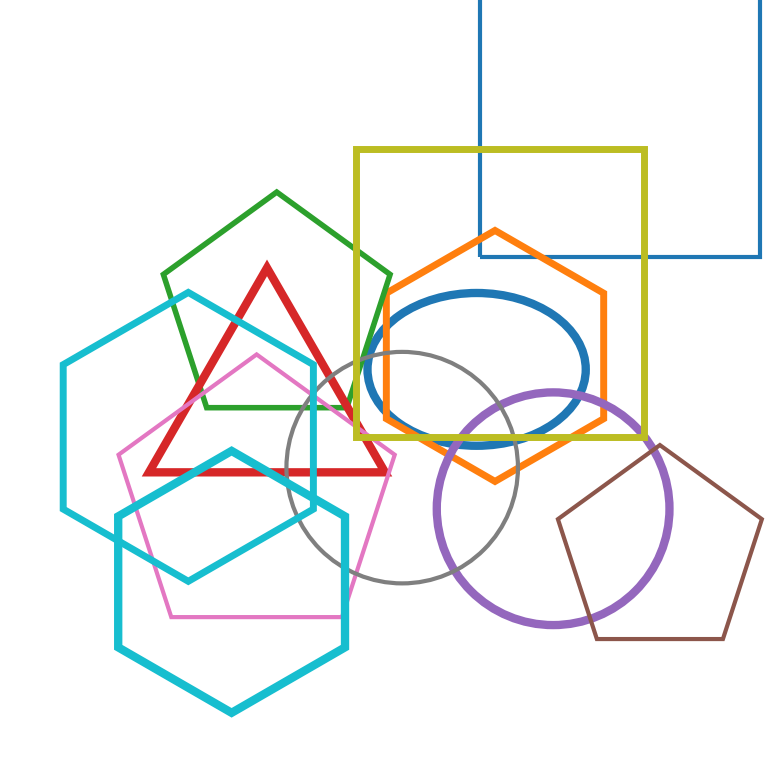[{"shape": "square", "thickness": 1.5, "radius": 0.91, "center": [0.805, 0.847]}, {"shape": "oval", "thickness": 3, "radius": 0.71, "center": [0.619, 0.52]}, {"shape": "hexagon", "thickness": 2.5, "radius": 0.81, "center": [0.643, 0.538]}, {"shape": "pentagon", "thickness": 2, "radius": 0.77, "center": [0.359, 0.596]}, {"shape": "triangle", "thickness": 3, "radius": 0.89, "center": [0.347, 0.475]}, {"shape": "circle", "thickness": 3, "radius": 0.76, "center": [0.718, 0.339]}, {"shape": "pentagon", "thickness": 1.5, "radius": 0.7, "center": [0.857, 0.283]}, {"shape": "pentagon", "thickness": 1.5, "radius": 0.94, "center": [0.333, 0.351]}, {"shape": "circle", "thickness": 1.5, "radius": 0.75, "center": [0.522, 0.393]}, {"shape": "square", "thickness": 2.5, "radius": 0.93, "center": [0.649, 0.62]}, {"shape": "hexagon", "thickness": 2.5, "radius": 0.94, "center": [0.245, 0.433]}, {"shape": "hexagon", "thickness": 3, "radius": 0.85, "center": [0.301, 0.244]}]